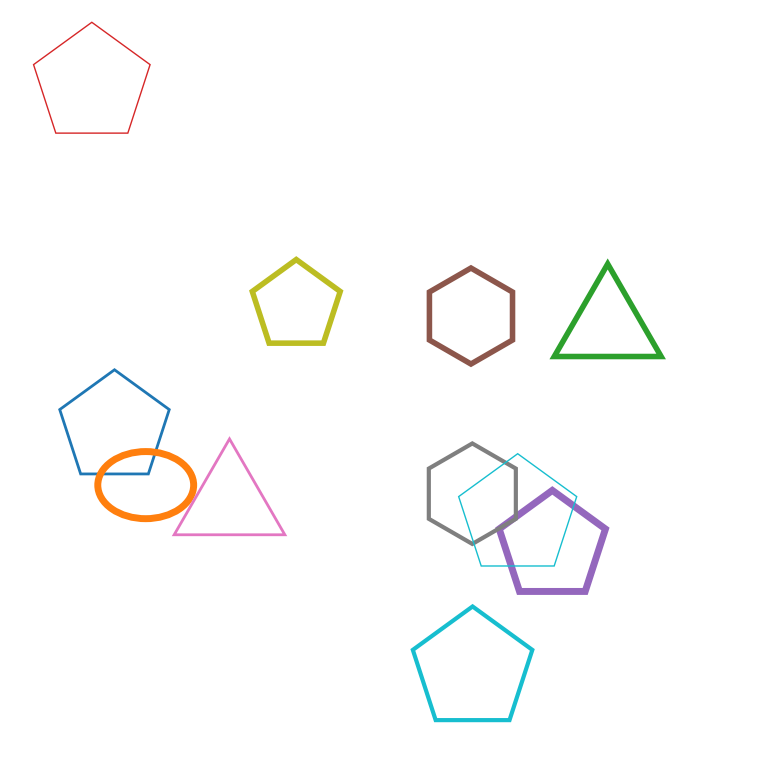[{"shape": "pentagon", "thickness": 1, "radius": 0.37, "center": [0.149, 0.445]}, {"shape": "oval", "thickness": 2.5, "radius": 0.31, "center": [0.189, 0.37]}, {"shape": "triangle", "thickness": 2, "radius": 0.4, "center": [0.789, 0.577]}, {"shape": "pentagon", "thickness": 0.5, "radius": 0.4, "center": [0.119, 0.891]}, {"shape": "pentagon", "thickness": 2.5, "radius": 0.36, "center": [0.717, 0.291]}, {"shape": "hexagon", "thickness": 2, "radius": 0.31, "center": [0.612, 0.59]}, {"shape": "triangle", "thickness": 1, "radius": 0.41, "center": [0.298, 0.347]}, {"shape": "hexagon", "thickness": 1.5, "radius": 0.33, "center": [0.613, 0.359]}, {"shape": "pentagon", "thickness": 2, "radius": 0.3, "center": [0.385, 0.603]}, {"shape": "pentagon", "thickness": 1.5, "radius": 0.41, "center": [0.614, 0.131]}, {"shape": "pentagon", "thickness": 0.5, "radius": 0.4, "center": [0.672, 0.33]}]